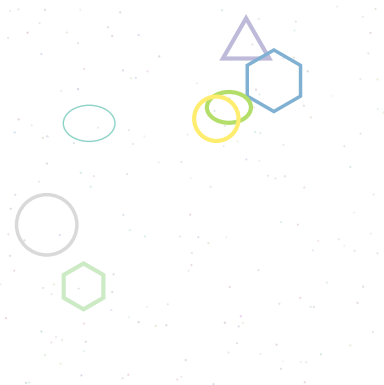[{"shape": "oval", "thickness": 1, "radius": 0.34, "center": [0.232, 0.68]}, {"shape": "triangle", "thickness": 3, "radius": 0.35, "center": [0.639, 0.883]}, {"shape": "hexagon", "thickness": 2.5, "radius": 0.4, "center": [0.711, 0.79]}, {"shape": "oval", "thickness": 3, "radius": 0.29, "center": [0.595, 0.721]}, {"shape": "circle", "thickness": 2.5, "radius": 0.39, "center": [0.121, 0.416]}, {"shape": "hexagon", "thickness": 3, "radius": 0.3, "center": [0.217, 0.256]}, {"shape": "circle", "thickness": 3, "radius": 0.29, "center": [0.562, 0.692]}]